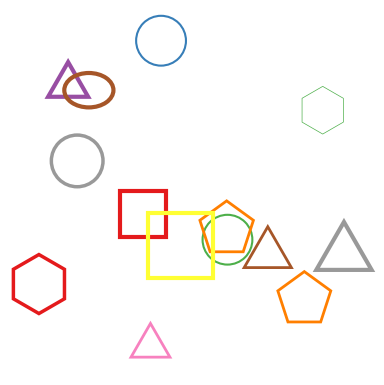[{"shape": "hexagon", "thickness": 2.5, "radius": 0.38, "center": [0.101, 0.262]}, {"shape": "square", "thickness": 3, "radius": 0.3, "center": [0.371, 0.444]}, {"shape": "circle", "thickness": 1.5, "radius": 0.32, "center": [0.418, 0.894]}, {"shape": "circle", "thickness": 1.5, "radius": 0.32, "center": [0.591, 0.377]}, {"shape": "hexagon", "thickness": 0.5, "radius": 0.31, "center": [0.838, 0.714]}, {"shape": "triangle", "thickness": 3, "radius": 0.3, "center": [0.177, 0.779]}, {"shape": "pentagon", "thickness": 2, "radius": 0.37, "center": [0.589, 0.405]}, {"shape": "pentagon", "thickness": 2, "radius": 0.36, "center": [0.79, 0.222]}, {"shape": "square", "thickness": 3, "radius": 0.42, "center": [0.47, 0.362]}, {"shape": "triangle", "thickness": 2, "radius": 0.35, "center": [0.696, 0.34]}, {"shape": "oval", "thickness": 3, "radius": 0.32, "center": [0.231, 0.766]}, {"shape": "triangle", "thickness": 2, "radius": 0.29, "center": [0.391, 0.102]}, {"shape": "triangle", "thickness": 3, "radius": 0.41, "center": [0.893, 0.34]}, {"shape": "circle", "thickness": 2.5, "radius": 0.34, "center": [0.2, 0.582]}]